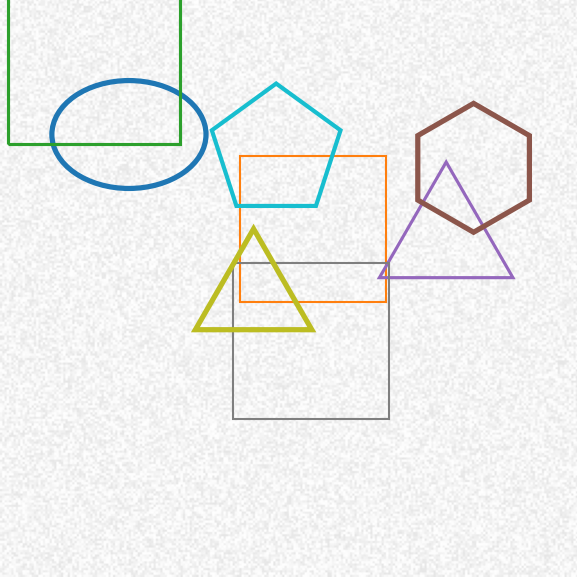[{"shape": "oval", "thickness": 2.5, "radius": 0.67, "center": [0.223, 0.766]}, {"shape": "square", "thickness": 1, "radius": 0.63, "center": [0.542, 0.602]}, {"shape": "square", "thickness": 1.5, "radius": 0.74, "center": [0.162, 0.899]}, {"shape": "triangle", "thickness": 1.5, "radius": 0.67, "center": [0.773, 0.585]}, {"shape": "hexagon", "thickness": 2.5, "radius": 0.56, "center": [0.82, 0.709]}, {"shape": "square", "thickness": 1, "radius": 0.68, "center": [0.539, 0.409]}, {"shape": "triangle", "thickness": 2.5, "radius": 0.58, "center": [0.439, 0.486]}, {"shape": "pentagon", "thickness": 2, "radius": 0.59, "center": [0.478, 0.737]}]